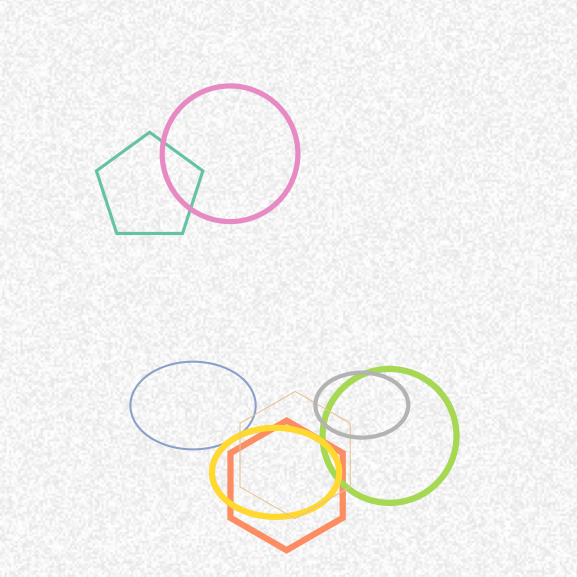[{"shape": "pentagon", "thickness": 1.5, "radius": 0.48, "center": [0.259, 0.673]}, {"shape": "hexagon", "thickness": 3, "radius": 0.56, "center": [0.496, 0.159]}, {"shape": "oval", "thickness": 1, "radius": 0.54, "center": [0.334, 0.297]}, {"shape": "circle", "thickness": 2.5, "radius": 0.59, "center": [0.398, 0.733]}, {"shape": "circle", "thickness": 3, "radius": 0.58, "center": [0.675, 0.244]}, {"shape": "oval", "thickness": 3, "radius": 0.55, "center": [0.477, 0.181]}, {"shape": "hexagon", "thickness": 0.5, "radius": 0.55, "center": [0.511, 0.211]}, {"shape": "oval", "thickness": 2, "radius": 0.4, "center": [0.627, 0.298]}]